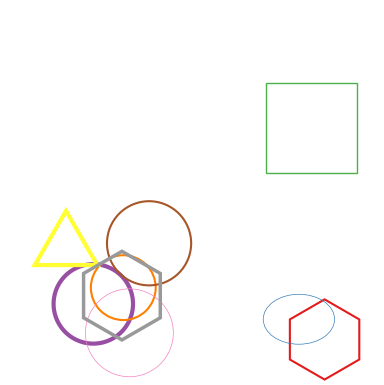[{"shape": "hexagon", "thickness": 1.5, "radius": 0.52, "center": [0.843, 0.118]}, {"shape": "oval", "thickness": 0.5, "radius": 0.46, "center": [0.776, 0.171]}, {"shape": "square", "thickness": 1, "radius": 0.59, "center": [0.81, 0.668]}, {"shape": "circle", "thickness": 3, "radius": 0.52, "center": [0.242, 0.211]}, {"shape": "circle", "thickness": 1.5, "radius": 0.42, "center": [0.32, 0.253]}, {"shape": "triangle", "thickness": 3, "radius": 0.47, "center": [0.171, 0.358]}, {"shape": "circle", "thickness": 1.5, "radius": 0.55, "center": [0.387, 0.368]}, {"shape": "circle", "thickness": 0.5, "radius": 0.57, "center": [0.336, 0.136]}, {"shape": "hexagon", "thickness": 2.5, "radius": 0.58, "center": [0.317, 0.232]}]